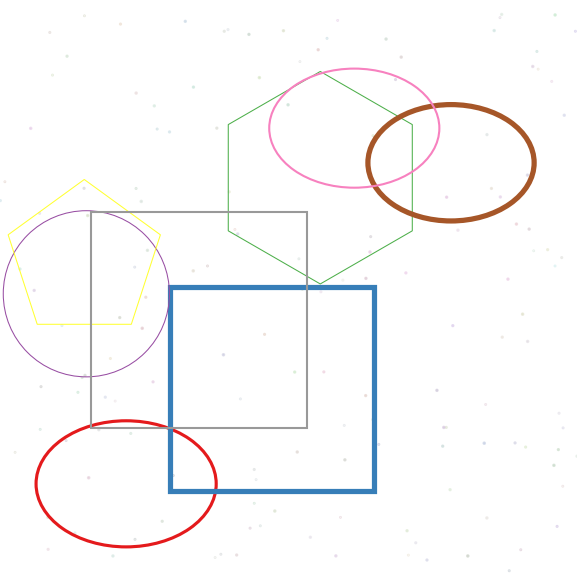[{"shape": "oval", "thickness": 1.5, "radius": 0.78, "center": [0.218, 0.161]}, {"shape": "square", "thickness": 2.5, "radius": 0.88, "center": [0.47, 0.326]}, {"shape": "hexagon", "thickness": 0.5, "radius": 0.92, "center": [0.555, 0.691]}, {"shape": "circle", "thickness": 0.5, "radius": 0.72, "center": [0.15, 0.49]}, {"shape": "pentagon", "thickness": 0.5, "radius": 0.69, "center": [0.146, 0.55]}, {"shape": "oval", "thickness": 2.5, "radius": 0.72, "center": [0.781, 0.717]}, {"shape": "oval", "thickness": 1, "radius": 0.74, "center": [0.613, 0.777]}, {"shape": "square", "thickness": 1, "radius": 0.93, "center": [0.344, 0.446]}]